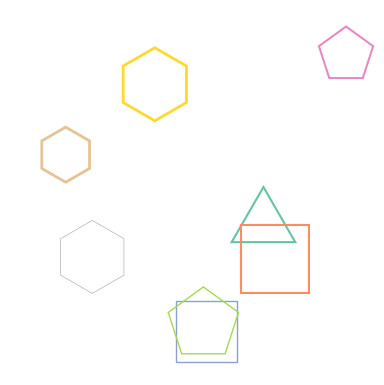[{"shape": "triangle", "thickness": 1.5, "radius": 0.48, "center": [0.684, 0.419]}, {"shape": "square", "thickness": 1.5, "radius": 0.45, "center": [0.714, 0.327]}, {"shape": "square", "thickness": 1, "radius": 0.4, "center": [0.536, 0.139]}, {"shape": "pentagon", "thickness": 1.5, "radius": 0.37, "center": [0.899, 0.857]}, {"shape": "pentagon", "thickness": 1, "radius": 0.48, "center": [0.528, 0.159]}, {"shape": "hexagon", "thickness": 2, "radius": 0.47, "center": [0.402, 0.781]}, {"shape": "hexagon", "thickness": 2, "radius": 0.36, "center": [0.171, 0.598]}, {"shape": "hexagon", "thickness": 0.5, "radius": 0.47, "center": [0.24, 0.333]}]